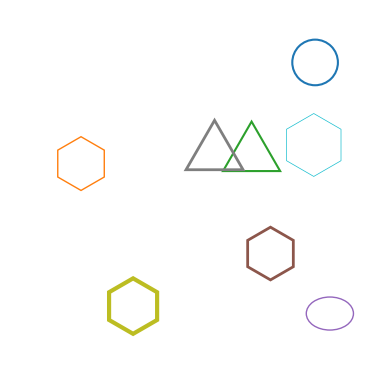[{"shape": "circle", "thickness": 1.5, "radius": 0.3, "center": [0.818, 0.838]}, {"shape": "hexagon", "thickness": 1, "radius": 0.35, "center": [0.21, 0.575]}, {"shape": "triangle", "thickness": 1.5, "radius": 0.43, "center": [0.653, 0.599]}, {"shape": "oval", "thickness": 1, "radius": 0.31, "center": [0.857, 0.186]}, {"shape": "hexagon", "thickness": 2, "radius": 0.34, "center": [0.703, 0.341]}, {"shape": "triangle", "thickness": 2, "radius": 0.43, "center": [0.557, 0.602]}, {"shape": "hexagon", "thickness": 3, "radius": 0.36, "center": [0.346, 0.205]}, {"shape": "hexagon", "thickness": 0.5, "radius": 0.41, "center": [0.815, 0.623]}]